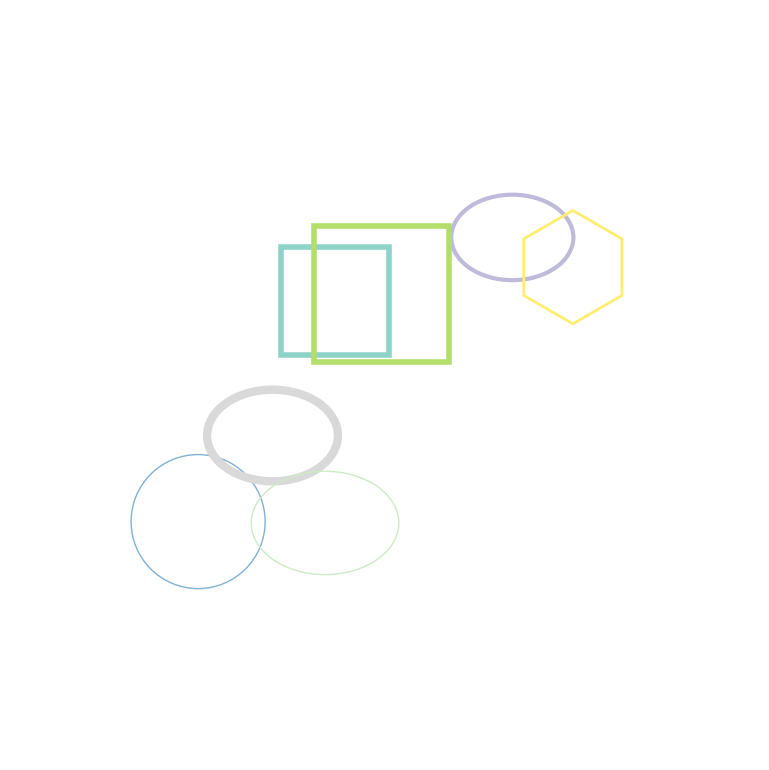[{"shape": "square", "thickness": 2, "radius": 0.35, "center": [0.435, 0.609]}, {"shape": "oval", "thickness": 1.5, "radius": 0.4, "center": [0.665, 0.692]}, {"shape": "circle", "thickness": 0.5, "radius": 0.44, "center": [0.257, 0.323]}, {"shape": "square", "thickness": 2, "radius": 0.44, "center": [0.496, 0.618]}, {"shape": "oval", "thickness": 3, "radius": 0.42, "center": [0.354, 0.434]}, {"shape": "oval", "thickness": 0.5, "radius": 0.48, "center": [0.422, 0.321]}, {"shape": "hexagon", "thickness": 1, "radius": 0.37, "center": [0.744, 0.653]}]